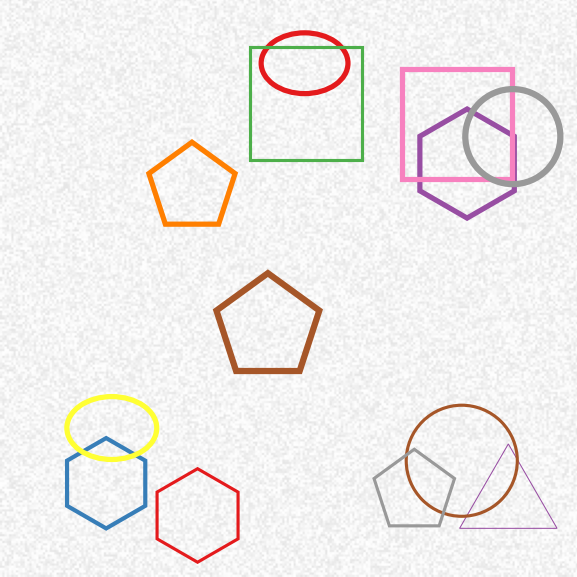[{"shape": "oval", "thickness": 2.5, "radius": 0.38, "center": [0.527, 0.89]}, {"shape": "hexagon", "thickness": 1.5, "radius": 0.4, "center": [0.342, 0.107]}, {"shape": "hexagon", "thickness": 2, "radius": 0.39, "center": [0.184, 0.162]}, {"shape": "square", "thickness": 1.5, "radius": 0.49, "center": [0.53, 0.82]}, {"shape": "hexagon", "thickness": 2.5, "radius": 0.47, "center": [0.809, 0.716]}, {"shape": "triangle", "thickness": 0.5, "radius": 0.49, "center": [0.88, 0.133]}, {"shape": "pentagon", "thickness": 2.5, "radius": 0.39, "center": [0.332, 0.674]}, {"shape": "oval", "thickness": 2.5, "radius": 0.39, "center": [0.194, 0.258]}, {"shape": "circle", "thickness": 1.5, "radius": 0.48, "center": [0.8, 0.201]}, {"shape": "pentagon", "thickness": 3, "radius": 0.47, "center": [0.464, 0.432]}, {"shape": "square", "thickness": 2.5, "radius": 0.48, "center": [0.792, 0.784]}, {"shape": "circle", "thickness": 3, "radius": 0.41, "center": [0.888, 0.763]}, {"shape": "pentagon", "thickness": 1.5, "radius": 0.37, "center": [0.717, 0.148]}]